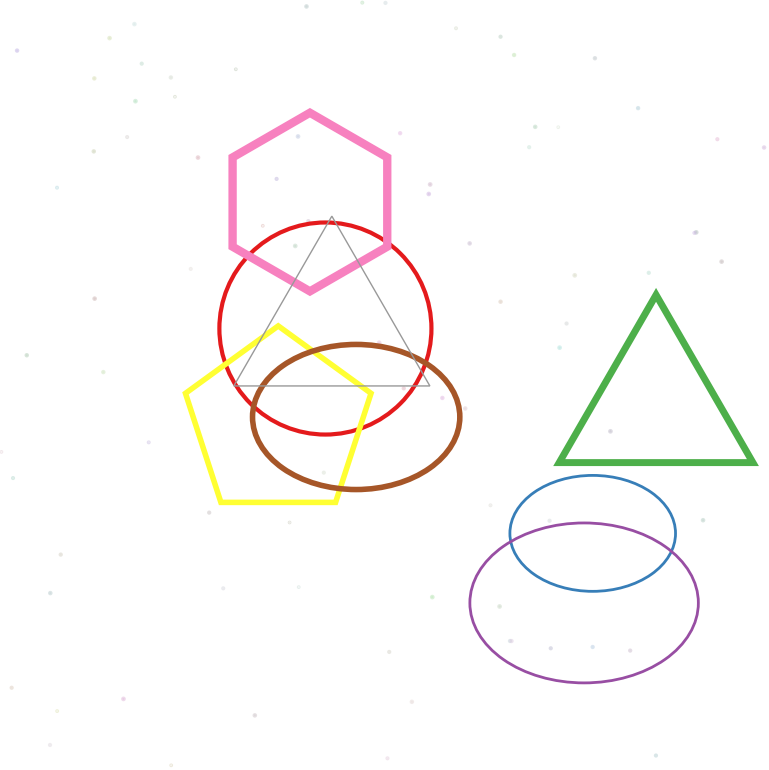[{"shape": "circle", "thickness": 1.5, "radius": 0.69, "center": [0.423, 0.573]}, {"shape": "oval", "thickness": 1, "radius": 0.54, "center": [0.77, 0.307]}, {"shape": "triangle", "thickness": 2.5, "radius": 0.73, "center": [0.852, 0.472]}, {"shape": "oval", "thickness": 1, "radius": 0.74, "center": [0.759, 0.217]}, {"shape": "pentagon", "thickness": 2, "radius": 0.63, "center": [0.361, 0.45]}, {"shape": "oval", "thickness": 2, "radius": 0.67, "center": [0.463, 0.458]}, {"shape": "hexagon", "thickness": 3, "radius": 0.58, "center": [0.402, 0.738]}, {"shape": "triangle", "thickness": 0.5, "radius": 0.74, "center": [0.431, 0.572]}]